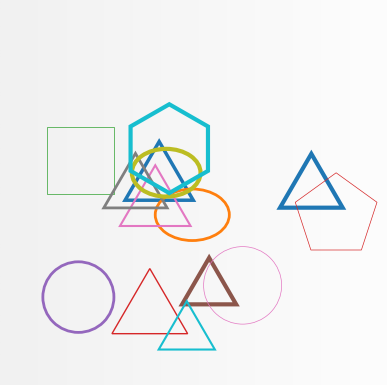[{"shape": "triangle", "thickness": 2.5, "radius": 0.51, "center": [0.411, 0.531]}, {"shape": "triangle", "thickness": 3, "radius": 0.47, "center": [0.803, 0.507]}, {"shape": "oval", "thickness": 2, "radius": 0.48, "center": [0.496, 0.442]}, {"shape": "square", "thickness": 0.5, "radius": 0.43, "center": [0.208, 0.583]}, {"shape": "pentagon", "thickness": 0.5, "radius": 0.55, "center": [0.867, 0.44]}, {"shape": "triangle", "thickness": 1, "radius": 0.56, "center": [0.387, 0.19]}, {"shape": "circle", "thickness": 2, "radius": 0.46, "center": [0.202, 0.228]}, {"shape": "triangle", "thickness": 3, "radius": 0.4, "center": [0.54, 0.25]}, {"shape": "circle", "thickness": 0.5, "radius": 0.5, "center": [0.626, 0.259]}, {"shape": "triangle", "thickness": 1.5, "radius": 0.53, "center": [0.401, 0.466]}, {"shape": "triangle", "thickness": 2, "radius": 0.47, "center": [0.35, 0.507]}, {"shape": "oval", "thickness": 3, "radius": 0.44, "center": [0.429, 0.551]}, {"shape": "triangle", "thickness": 1.5, "radius": 0.42, "center": [0.482, 0.134]}, {"shape": "hexagon", "thickness": 3, "radius": 0.58, "center": [0.437, 0.614]}]